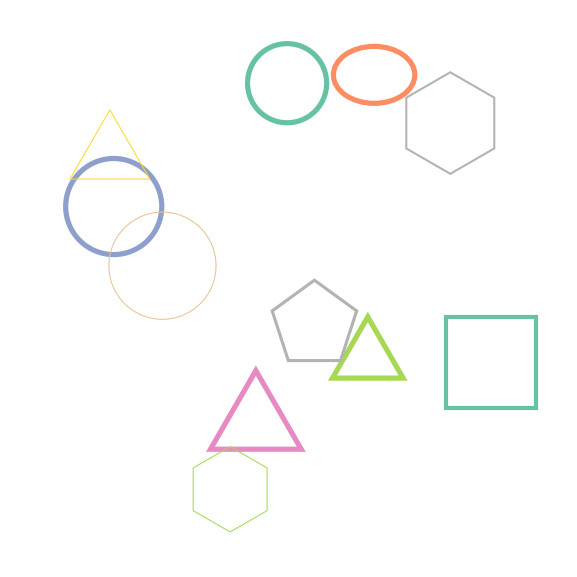[{"shape": "square", "thickness": 2, "radius": 0.39, "center": [0.85, 0.371]}, {"shape": "circle", "thickness": 2.5, "radius": 0.34, "center": [0.497, 0.855]}, {"shape": "oval", "thickness": 2.5, "radius": 0.35, "center": [0.648, 0.87]}, {"shape": "circle", "thickness": 2.5, "radius": 0.42, "center": [0.197, 0.642]}, {"shape": "triangle", "thickness": 2.5, "radius": 0.45, "center": [0.443, 0.267]}, {"shape": "triangle", "thickness": 2.5, "radius": 0.35, "center": [0.637, 0.38]}, {"shape": "hexagon", "thickness": 0.5, "radius": 0.37, "center": [0.398, 0.152]}, {"shape": "triangle", "thickness": 0.5, "radius": 0.4, "center": [0.19, 0.729]}, {"shape": "circle", "thickness": 0.5, "radius": 0.46, "center": [0.281, 0.539]}, {"shape": "pentagon", "thickness": 1.5, "radius": 0.38, "center": [0.544, 0.437]}, {"shape": "hexagon", "thickness": 1, "radius": 0.44, "center": [0.78, 0.786]}]